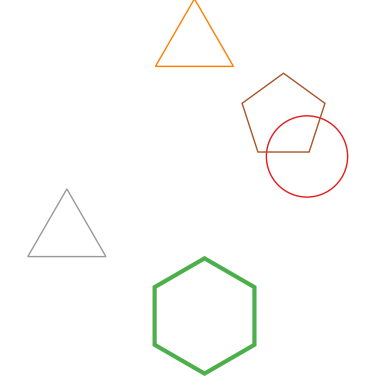[{"shape": "circle", "thickness": 1, "radius": 0.53, "center": [0.797, 0.594]}, {"shape": "hexagon", "thickness": 3, "radius": 0.75, "center": [0.531, 0.179]}, {"shape": "triangle", "thickness": 1, "radius": 0.58, "center": [0.505, 0.886]}, {"shape": "pentagon", "thickness": 1, "radius": 0.57, "center": [0.736, 0.697]}, {"shape": "triangle", "thickness": 1, "radius": 0.59, "center": [0.174, 0.392]}]